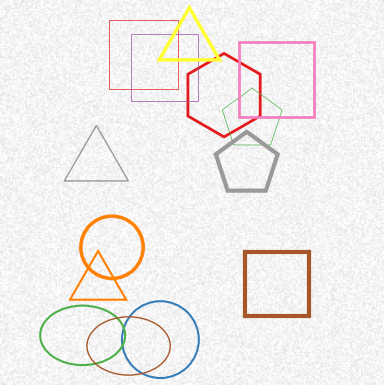[{"shape": "square", "thickness": 0.5, "radius": 0.45, "center": [0.374, 0.859]}, {"shape": "hexagon", "thickness": 2, "radius": 0.54, "center": [0.582, 0.753]}, {"shape": "circle", "thickness": 1.5, "radius": 0.5, "center": [0.417, 0.118]}, {"shape": "oval", "thickness": 1.5, "radius": 0.55, "center": [0.215, 0.129]}, {"shape": "pentagon", "thickness": 0.5, "radius": 0.41, "center": [0.655, 0.689]}, {"shape": "square", "thickness": 0.5, "radius": 0.44, "center": [0.426, 0.826]}, {"shape": "triangle", "thickness": 1.5, "radius": 0.42, "center": [0.255, 0.264]}, {"shape": "circle", "thickness": 2.5, "radius": 0.4, "center": [0.291, 0.358]}, {"shape": "triangle", "thickness": 2.5, "radius": 0.45, "center": [0.492, 0.89]}, {"shape": "square", "thickness": 3, "radius": 0.42, "center": [0.719, 0.264]}, {"shape": "oval", "thickness": 1, "radius": 0.54, "center": [0.334, 0.101]}, {"shape": "square", "thickness": 2, "radius": 0.49, "center": [0.719, 0.794]}, {"shape": "pentagon", "thickness": 3, "radius": 0.42, "center": [0.641, 0.573]}, {"shape": "triangle", "thickness": 1, "radius": 0.48, "center": [0.25, 0.578]}]